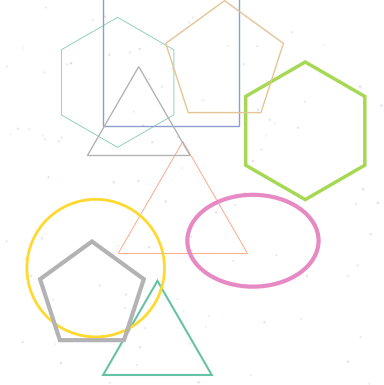[{"shape": "triangle", "thickness": 1.5, "radius": 0.81, "center": [0.409, 0.107]}, {"shape": "hexagon", "thickness": 0.5, "radius": 0.84, "center": [0.305, 0.786]}, {"shape": "triangle", "thickness": 0.5, "radius": 0.97, "center": [0.475, 0.439]}, {"shape": "square", "thickness": 1, "radius": 0.89, "center": [0.444, 0.85]}, {"shape": "oval", "thickness": 3, "radius": 0.85, "center": [0.657, 0.375]}, {"shape": "hexagon", "thickness": 2.5, "radius": 0.89, "center": [0.793, 0.66]}, {"shape": "circle", "thickness": 2, "radius": 0.89, "center": [0.249, 0.304]}, {"shape": "pentagon", "thickness": 1, "radius": 0.8, "center": [0.583, 0.838]}, {"shape": "triangle", "thickness": 1, "radius": 0.77, "center": [0.36, 0.673]}, {"shape": "pentagon", "thickness": 3, "radius": 0.71, "center": [0.239, 0.231]}]